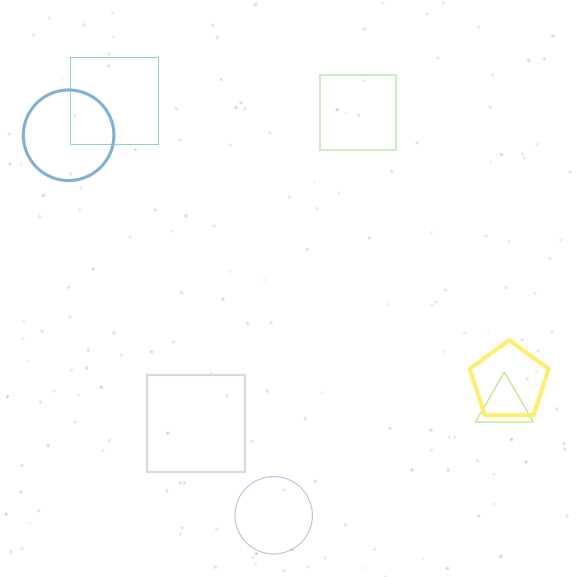[{"shape": "square", "thickness": 0.5, "radius": 0.38, "center": [0.198, 0.825]}, {"shape": "circle", "thickness": 0.5, "radius": 0.34, "center": [0.474, 0.107]}, {"shape": "circle", "thickness": 1.5, "radius": 0.39, "center": [0.119, 0.765]}, {"shape": "triangle", "thickness": 0.5, "radius": 0.29, "center": [0.873, 0.297]}, {"shape": "square", "thickness": 1, "radius": 0.42, "center": [0.34, 0.266]}, {"shape": "square", "thickness": 1, "radius": 0.33, "center": [0.62, 0.804]}, {"shape": "pentagon", "thickness": 2, "radius": 0.36, "center": [0.882, 0.338]}]